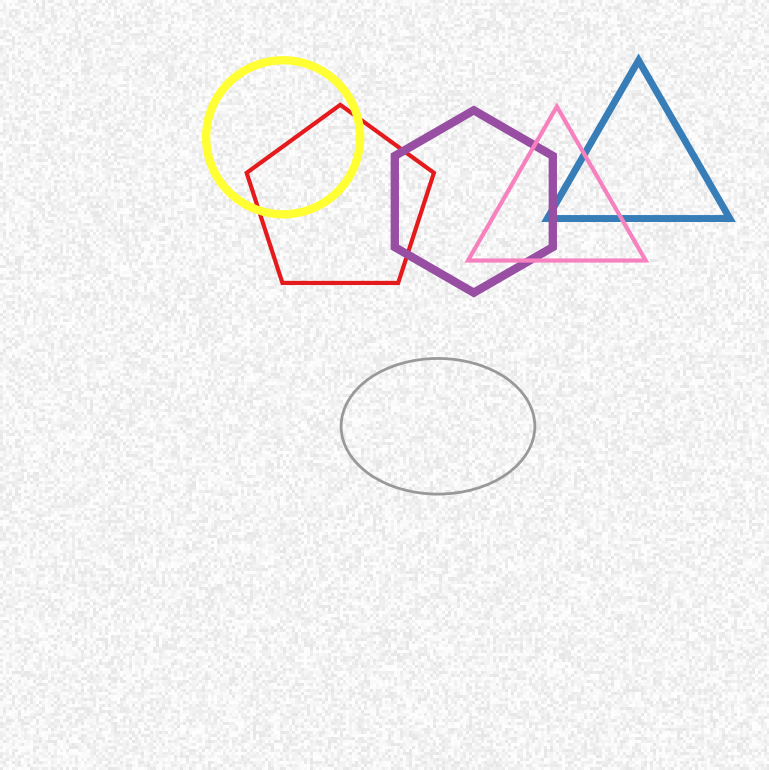[{"shape": "pentagon", "thickness": 1.5, "radius": 0.64, "center": [0.442, 0.736]}, {"shape": "triangle", "thickness": 2.5, "radius": 0.68, "center": [0.829, 0.785]}, {"shape": "hexagon", "thickness": 3, "radius": 0.59, "center": [0.615, 0.738]}, {"shape": "circle", "thickness": 3, "radius": 0.5, "center": [0.368, 0.822]}, {"shape": "triangle", "thickness": 1.5, "radius": 0.67, "center": [0.723, 0.728]}, {"shape": "oval", "thickness": 1, "radius": 0.63, "center": [0.569, 0.446]}]